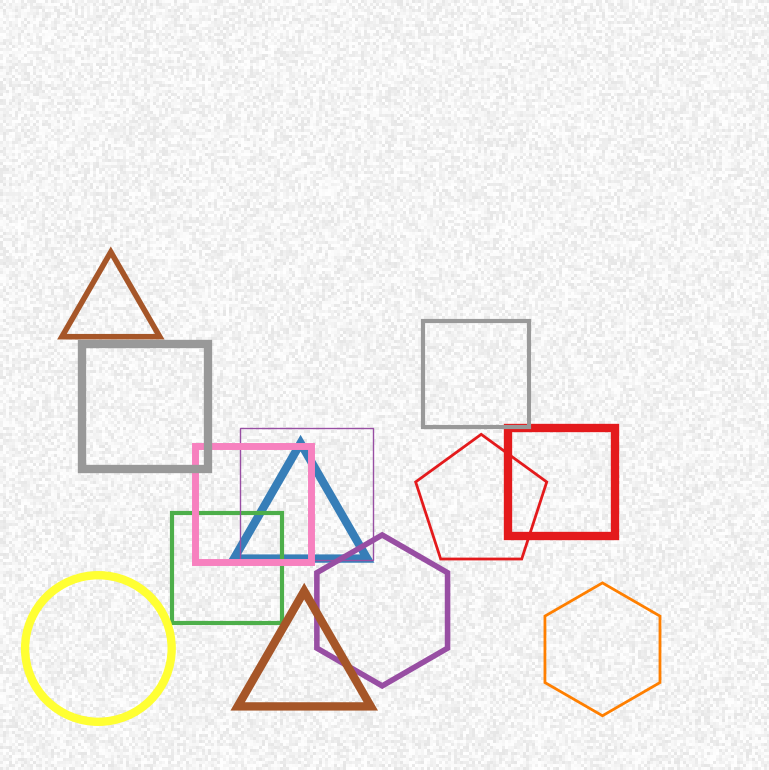[{"shape": "pentagon", "thickness": 1, "radius": 0.45, "center": [0.625, 0.346]}, {"shape": "square", "thickness": 3, "radius": 0.35, "center": [0.729, 0.374]}, {"shape": "triangle", "thickness": 3, "radius": 0.5, "center": [0.39, 0.325]}, {"shape": "square", "thickness": 1.5, "radius": 0.36, "center": [0.295, 0.262]}, {"shape": "square", "thickness": 0.5, "radius": 0.43, "center": [0.398, 0.358]}, {"shape": "hexagon", "thickness": 2, "radius": 0.49, "center": [0.496, 0.207]}, {"shape": "hexagon", "thickness": 1, "radius": 0.43, "center": [0.782, 0.157]}, {"shape": "circle", "thickness": 3, "radius": 0.48, "center": [0.128, 0.158]}, {"shape": "triangle", "thickness": 2, "radius": 0.37, "center": [0.144, 0.599]}, {"shape": "triangle", "thickness": 3, "radius": 0.5, "center": [0.395, 0.133]}, {"shape": "square", "thickness": 2.5, "radius": 0.38, "center": [0.329, 0.345]}, {"shape": "square", "thickness": 3, "radius": 0.41, "center": [0.189, 0.472]}, {"shape": "square", "thickness": 1.5, "radius": 0.35, "center": [0.618, 0.514]}]